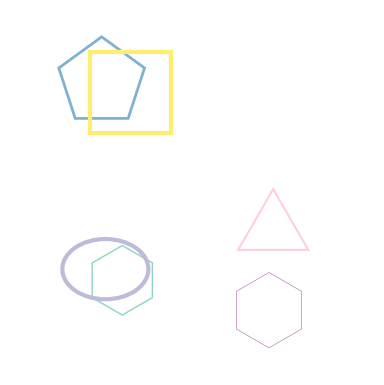[{"shape": "hexagon", "thickness": 1, "radius": 0.45, "center": [0.318, 0.272]}, {"shape": "oval", "thickness": 3, "radius": 0.56, "center": [0.274, 0.301]}, {"shape": "pentagon", "thickness": 2, "radius": 0.59, "center": [0.264, 0.787]}, {"shape": "triangle", "thickness": 1.5, "radius": 0.53, "center": [0.71, 0.404]}, {"shape": "hexagon", "thickness": 0.5, "radius": 0.49, "center": [0.699, 0.194]}, {"shape": "square", "thickness": 3, "radius": 0.53, "center": [0.338, 0.76]}]